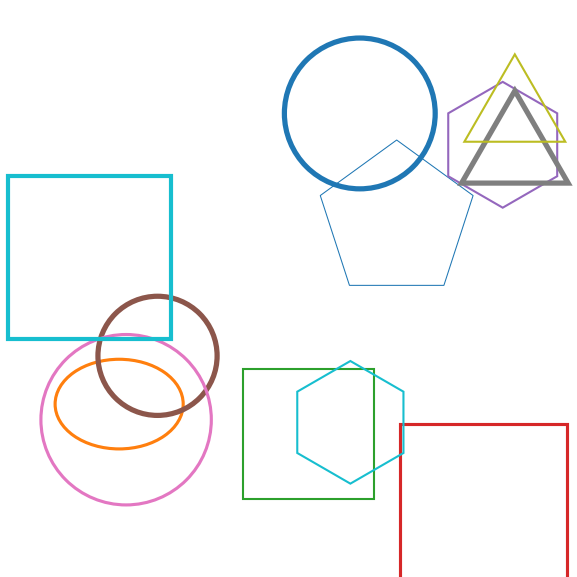[{"shape": "circle", "thickness": 2.5, "radius": 0.65, "center": [0.623, 0.803]}, {"shape": "pentagon", "thickness": 0.5, "radius": 0.7, "center": [0.687, 0.618]}, {"shape": "oval", "thickness": 1.5, "radius": 0.55, "center": [0.206, 0.299]}, {"shape": "square", "thickness": 1, "radius": 0.57, "center": [0.534, 0.248]}, {"shape": "square", "thickness": 1.5, "radius": 0.72, "center": [0.837, 0.12]}, {"shape": "hexagon", "thickness": 1, "radius": 0.54, "center": [0.871, 0.748]}, {"shape": "circle", "thickness": 2.5, "radius": 0.52, "center": [0.273, 0.383]}, {"shape": "circle", "thickness": 1.5, "radius": 0.74, "center": [0.218, 0.272]}, {"shape": "triangle", "thickness": 2.5, "radius": 0.53, "center": [0.892, 0.735]}, {"shape": "triangle", "thickness": 1, "radius": 0.5, "center": [0.891, 0.804]}, {"shape": "square", "thickness": 2, "radius": 0.71, "center": [0.154, 0.554]}, {"shape": "hexagon", "thickness": 1, "radius": 0.53, "center": [0.607, 0.268]}]